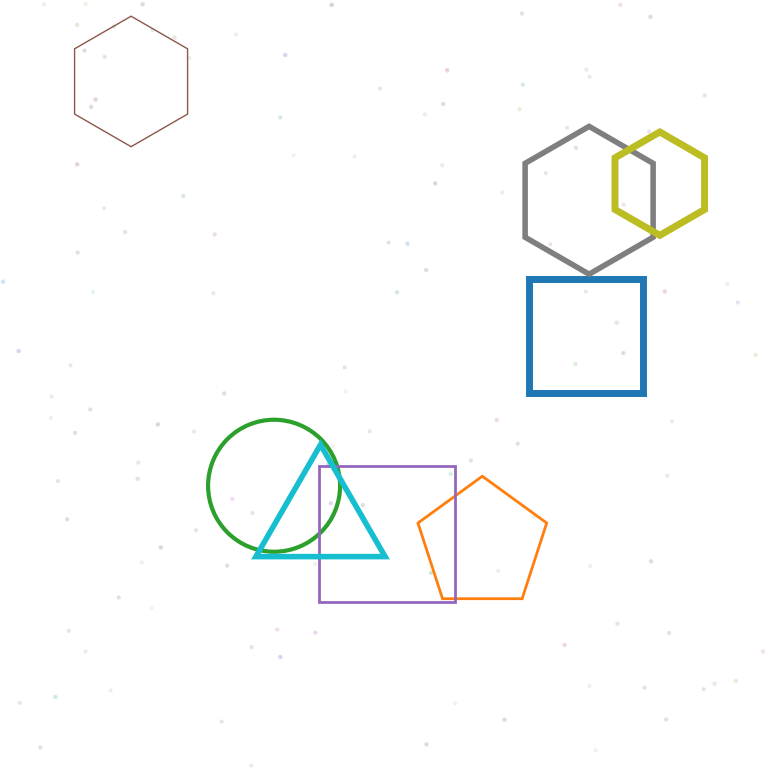[{"shape": "square", "thickness": 2.5, "radius": 0.37, "center": [0.761, 0.563]}, {"shape": "pentagon", "thickness": 1, "radius": 0.44, "center": [0.626, 0.294]}, {"shape": "circle", "thickness": 1.5, "radius": 0.43, "center": [0.356, 0.369]}, {"shape": "square", "thickness": 1, "radius": 0.44, "center": [0.503, 0.307]}, {"shape": "hexagon", "thickness": 0.5, "radius": 0.42, "center": [0.17, 0.894]}, {"shape": "hexagon", "thickness": 2, "radius": 0.48, "center": [0.765, 0.74]}, {"shape": "hexagon", "thickness": 2.5, "radius": 0.34, "center": [0.857, 0.761]}, {"shape": "triangle", "thickness": 2, "radius": 0.48, "center": [0.416, 0.326]}]